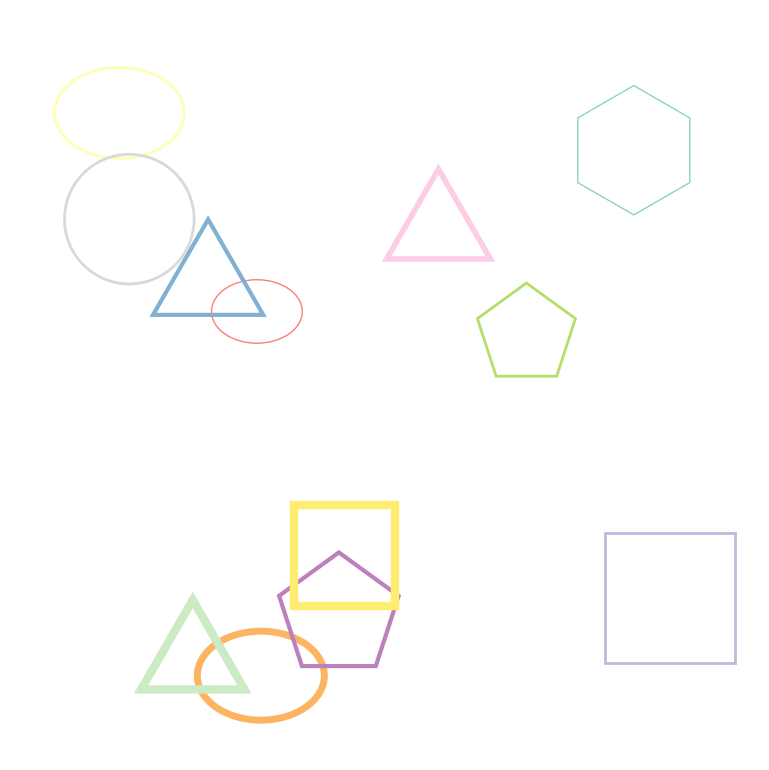[{"shape": "hexagon", "thickness": 0.5, "radius": 0.42, "center": [0.823, 0.805]}, {"shape": "oval", "thickness": 1, "radius": 0.42, "center": [0.155, 0.853]}, {"shape": "square", "thickness": 1, "radius": 0.42, "center": [0.87, 0.223]}, {"shape": "oval", "thickness": 0.5, "radius": 0.29, "center": [0.334, 0.595]}, {"shape": "triangle", "thickness": 1.5, "radius": 0.41, "center": [0.27, 0.632]}, {"shape": "oval", "thickness": 2.5, "radius": 0.41, "center": [0.339, 0.122]}, {"shape": "pentagon", "thickness": 1, "radius": 0.33, "center": [0.684, 0.566]}, {"shape": "triangle", "thickness": 2, "radius": 0.39, "center": [0.569, 0.703]}, {"shape": "circle", "thickness": 1, "radius": 0.42, "center": [0.168, 0.715]}, {"shape": "pentagon", "thickness": 1.5, "radius": 0.41, "center": [0.44, 0.201]}, {"shape": "triangle", "thickness": 3, "radius": 0.39, "center": [0.25, 0.143]}, {"shape": "square", "thickness": 3, "radius": 0.33, "center": [0.447, 0.279]}]